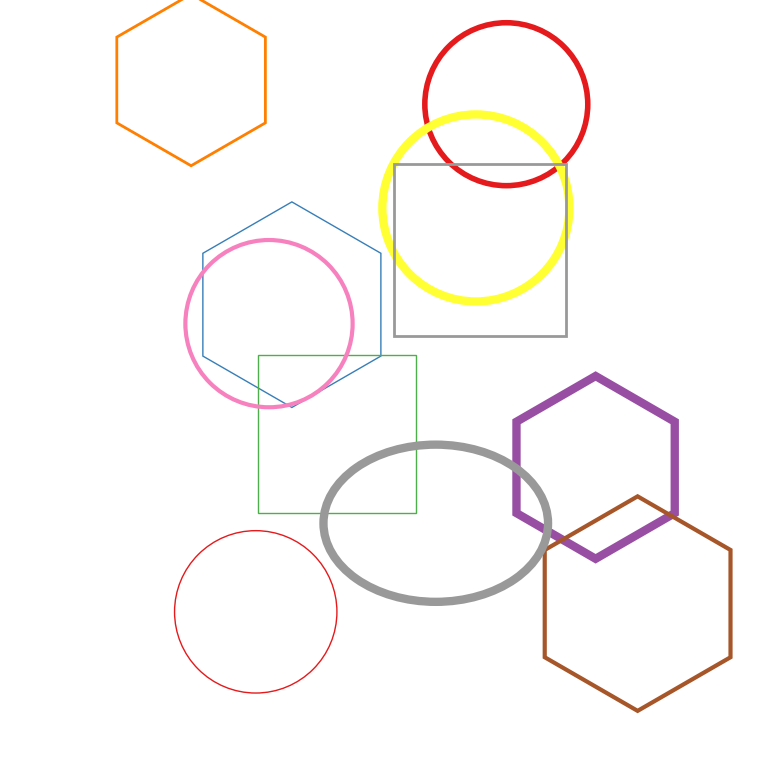[{"shape": "circle", "thickness": 2, "radius": 0.53, "center": [0.658, 0.865]}, {"shape": "circle", "thickness": 0.5, "radius": 0.53, "center": [0.332, 0.205]}, {"shape": "hexagon", "thickness": 0.5, "radius": 0.67, "center": [0.379, 0.604]}, {"shape": "square", "thickness": 0.5, "radius": 0.51, "center": [0.437, 0.436]}, {"shape": "hexagon", "thickness": 3, "radius": 0.59, "center": [0.774, 0.393]}, {"shape": "hexagon", "thickness": 1, "radius": 0.56, "center": [0.248, 0.896]}, {"shape": "circle", "thickness": 3, "radius": 0.61, "center": [0.618, 0.73]}, {"shape": "hexagon", "thickness": 1.5, "radius": 0.7, "center": [0.828, 0.216]}, {"shape": "circle", "thickness": 1.5, "radius": 0.54, "center": [0.349, 0.58]}, {"shape": "square", "thickness": 1, "radius": 0.56, "center": [0.623, 0.675]}, {"shape": "oval", "thickness": 3, "radius": 0.73, "center": [0.566, 0.32]}]